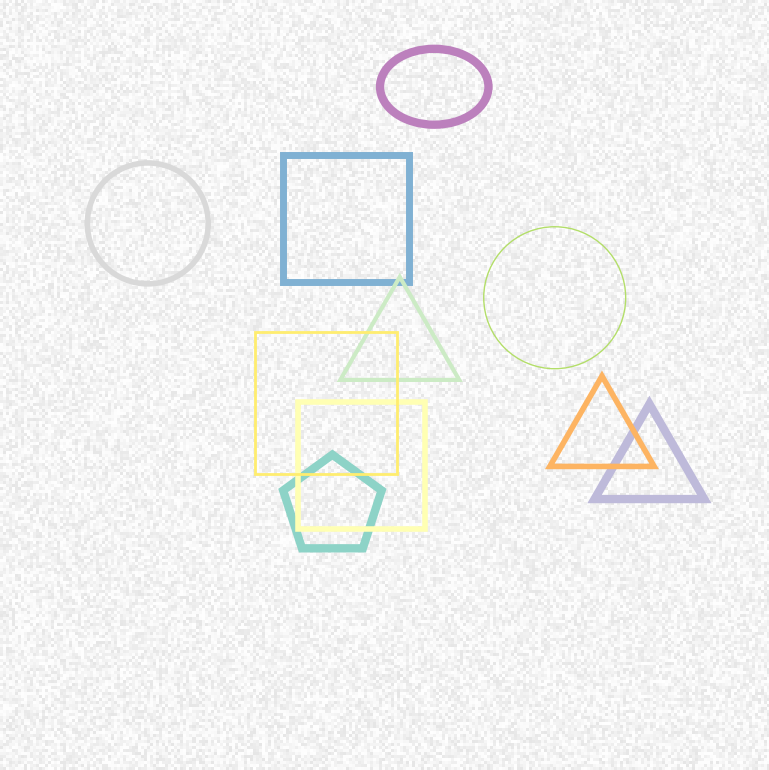[{"shape": "pentagon", "thickness": 3, "radius": 0.34, "center": [0.432, 0.342]}, {"shape": "square", "thickness": 2, "radius": 0.41, "center": [0.469, 0.395]}, {"shape": "triangle", "thickness": 3, "radius": 0.41, "center": [0.843, 0.393]}, {"shape": "square", "thickness": 2.5, "radius": 0.41, "center": [0.45, 0.716]}, {"shape": "triangle", "thickness": 2, "radius": 0.39, "center": [0.782, 0.433]}, {"shape": "circle", "thickness": 0.5, "radius": 0.46, "center": [0.72, 0.613]}, {"shape": "circle", "thickness": 2, "radius": 0.39, "center": [0.192, 0.71]}, {"shape": "oval", "thickness": 3, "radius": 0.35, "center": [0.564, 0.887]}, {"shape": "triangle", "thickness": 1.5, "radius": 0.45, "center": [0.519, 0.551]}, {"shape": "square", "thickness": 1, "radius": 0.46, "center": [0.423, 0.476]}]